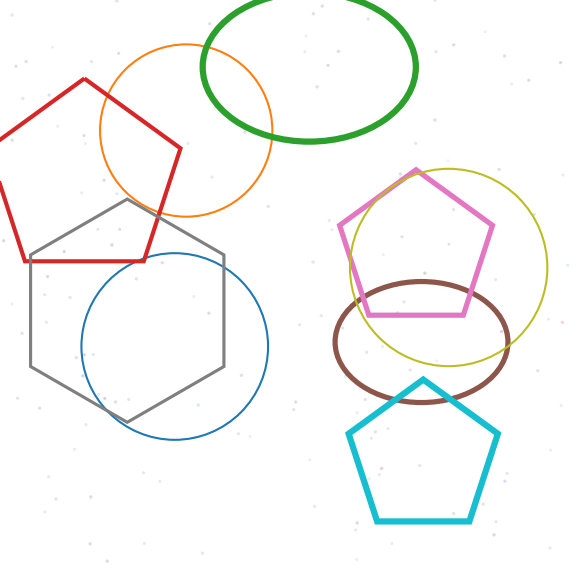[{"shape": "circle", "thickness": 1, "radius": 0.81, "center": [0.303, 0.399]}, {"shape": "circle", "thickness": 1, "radius": 0.75, "center": [0.322, 0.773]}, {"shape": "oval", "thickness": 3, "radius": 0.92, "center": [0.536, 0.883]}, {"shape": "pentagon", "thickness": 2, "radius": 0.88, "center": [0.146, 0.688]}, {"shape": "oval", "thickness": 2.5, "radius": 0.75, "center": [0.73, 0.407]}, {"shape": "pentagon", "thickness": 2.5, "radius": 0.7, "center": [0.72, 0.566]}, {"shape": "hexagon", "thickness": 1.5, "radius": 0.97, "center": [0.22, 0.461]}, {"shape": "circle", "thickness": 1, "radius": 0.85, "center": [0.777, 0.536]}, {"shape": "pentagon", "thickness": 3, "radius": 0.68, "center": [0.733, 0.206]}]